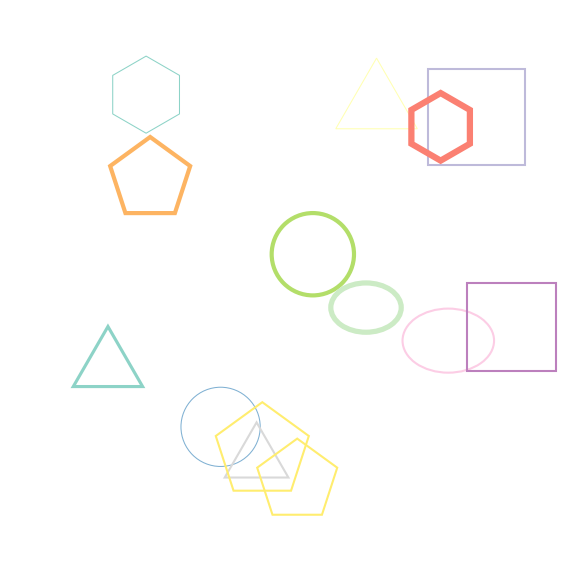[{"shape": "triangle", "thickness": 1.5, "radius": 0.35, "center": [0.187, 0.364]}, {"shape": "hexagon", "thickness": 0.5, "radius": 0.33, "center": [0.253, 0.835]}, {"shape": "triangle", "thickness": 0.5, "radius": 0.41, "center": [0.652, 0.817]}, {"shape": "square", "thickness": 1, "radius": 0.42, "center": [0.825, 0.797]}, {"shape": "hexagon", "thickness": 3, "radius": 0.29, "center": [0.763, 0.78]}, {"shape": "circle", "thickness": 0.5, "radius": 0.34, "center": [0.382, 0.26]}, {"shape": "pentagon", "thickness": 2, "radius": 0.36, "center": [0.26, 0.689]}, {"shape": "circle", "thickness": 2, "radius": 0.36, "center": [0.542, 0.559]}, {"shape": "oval", "thickness": 1, "radius": 0.4, "center": [0.776, 0.409]}, {"shape": "triangle", "thickness": 1, "radius": 0.32, "center": [0.444, 0.204]}, {"shape": "square", "thickness": 1, "radius": 0.38, "center": [0.885, 0.433]}, {"shape": "oval", "thickness": 2.5, "radius": 0.3, "center": [0.634, 0.467]}, {"shape": "pentagon", "thickness": 1, "radius": 0.36, "center": [0.515, 0.167]}, {"shape": "pentagon", "thickness": 1, "radius": 0.42, "center": [0.454, 0.218]}]